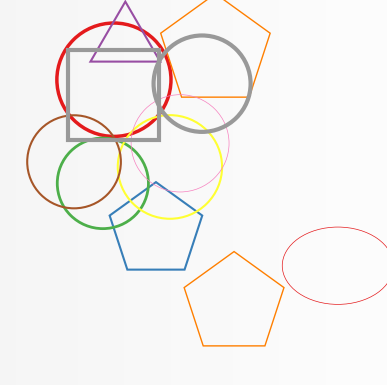[{"shape": "oval", "thickness": 0.5, "radius": 0.72, "center": [0.872, 0.31]}, {"shape": "circle", "thickness": 2.5, "radius": 0.74, "center": [0.294, 0.793]}, {"shape": "pentagon", "thickness": 1.5, "radius": 0.63, "center": [0.402, 0.401]}, {"shape": "circle", "thickness": 2, "radius": 0.59, "center": [0.265, 0.524]}, {"shape": "triangle", "thickness": 1.5, "radius": 0.52, "center": [0.323, 0.892]}, {"shape": "pentagon", "thickness": 1, "radius": 0.74, "center": [0.556, 0.868]}, {"shape": "pentagon", "thickness": 1, "radius": 0.68, "center": [0.604, 0.211]}, {"shape": "circle", "thickness": 1.5, "radius": 0.67, "center": [0.439, 0.566]}, {"shape": "circle", "thickness": 1.5, "radius": 0.6, "center": [0.191, 0.58]}, {"shape": "circle", "thickness": 0.5, "radius": 0.63, "center": [0.465, 0.628]}, {"shape": "square", "thickness": 3, "radius": 0.59, "center": [0.292, 0.753]}, {"shape": "circle", "thickness": 3, "radius": 0.63, "center": [0.521, 0.783]}]